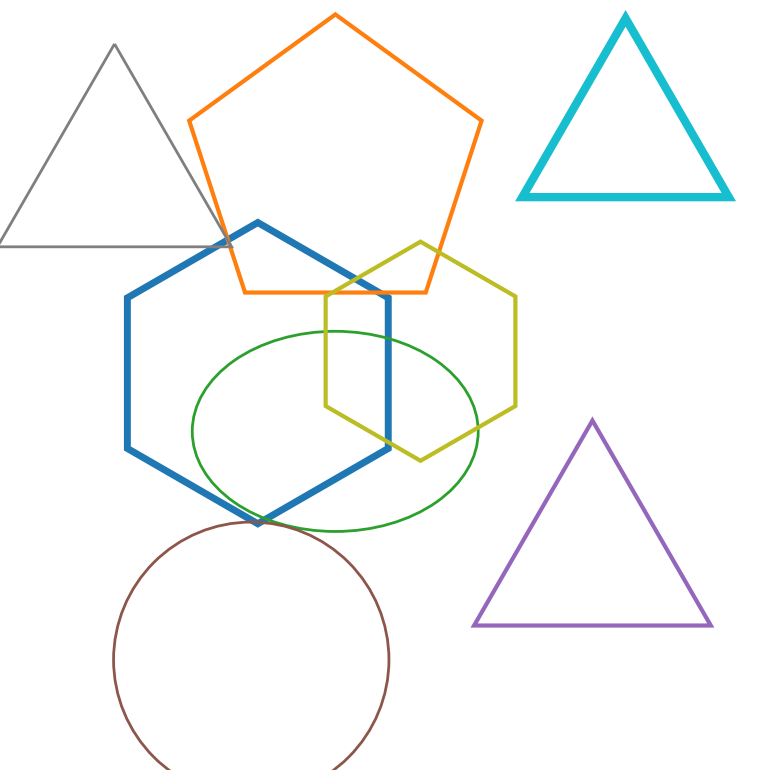[{"shape": "hexagon", "thickness": 2.5, "radius": 0.98, "center": [0.335, 0.515]}, {"shape": "pentagon", "thickness": 1.5, "radius": 1.0, "center": [0.436, 0.782]}, {"shape": "oval", "thickness": 1, "radius": 0.93, "center": [0.435, 0.44]}, {"shape": "triangle", "thickness": 1.5, "radius": 0.89, "center": [0.769, 0.276]}, {"shape": "circle", "thickness": 1, "radius": 0.89, "center": [0.326, 0.143]}, {"shape": "triangle", "thickness": 1, "radius": 0.88, "center": [0.149, 0.767]}, {"shape": "hexagon", "thickness": 1.5, "radius": 0.71, "center": [0.546, 0.544]}, {"shape": "triangle", "thickness": 3, "radius": 0.77, "center": [0.812, 0.821]}]